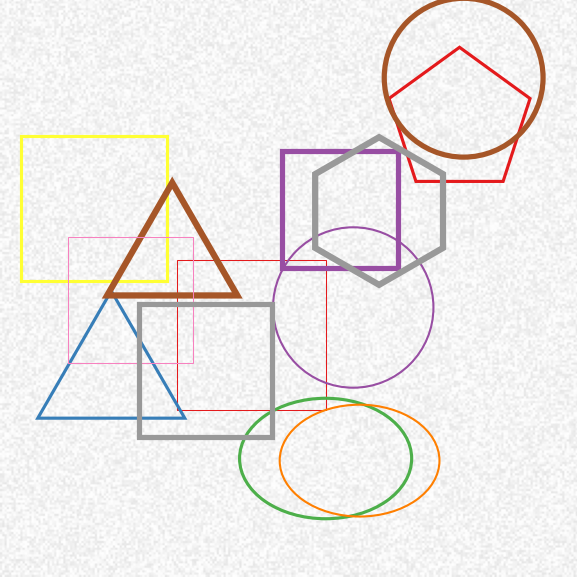[{"shape": "pentagon", "thickness": 1.5, "radius": 0.64, "center": [0.796, 0.789]}, {"shape": "square", "thickness": 0.5, "radius": 0.65, "center": [0.435, 0.419]}, {"shape": "triangle", "thickness": 1.5, "radius": 0.73, "center": [0.193, 0.348]}, {"shape": "oval", "thickness": 1.5, "radius": 0.74, "center": [0.564, 0.205]}, {"shape": "square", "thickness": 2.5, "radius": 0.5, "center": [0.589, 0.637]}, {"shape": "circle", "thickness": 1, "radius": 0.69, "center": [0.612, 0.467]}, {"shape": "oval", "thickness": 1, "radius": 0.69, "center": [0.623, 0.202]}, {"shape": "square", "thickness": 1.5, "radius": 0.63, "center": [0.163, 0.638]}, {"shape": "circle", "thickness": 2.5, "radius": 0.69, "center": [0.803, 0.865]}, {"shape": "triangle", "thickness": 3, "radius": 0.65, "center": [0.298, 0.553]}, {"shape": "square", "thickness": 0.5, "radius": 0.54, "center": [0.225, 0.479]}, {"shape": "square", "thickness": 2.5, "radius": 0.57, "center": [0.356, 0.358]}, {"shape": "hexagon", "thickness": 3, "radius": 0.64, "center": [0.656, 0.634]}]